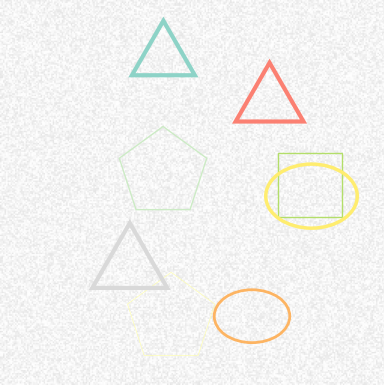[{"shape": "triangle", "thickness": 3, "radius": 0.47, "center": [0.424, 0.852]}, {"shape": "pentagon", "thickness": 0.5, "radius": 0.6, "center": [0.445, 0.173]}, {"shape": "triangle", "thickness": 3, "radius": 0.51, "center": [0.7, 0.735]}, {"shape": "oval", "thickness": 2, "radius": 0.49, "center": [0.655, 0.179]}, {"shape": "square", "thickness": 1, "radius": 0.42, "center": [0.805, 0.519]}, {"shape": "triangle", "thickness": 3, "radius": 0.56, "center": [0.337, 0.308]}, {"shape": "pentagon", "thickness": 1, "radius": 0.6, "center": [0.423, 0.552]}, {"shape": "oval", "thickness": 2.5, "radius": 0.59, "center": [0.809, 0.491]}]